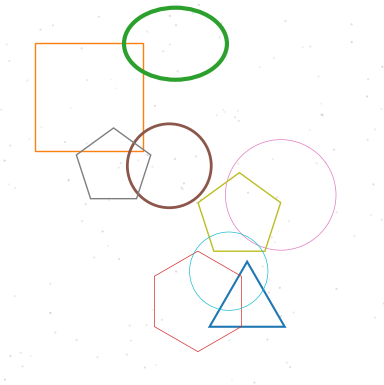[{"shape": "triangle", "thickness": 1.5, "radius": 0.56, "center": [0.642, 0.208]}, {"shape": "square", "thickness": 1, "radius": 0.7, "center": [0.231, 0.747]}, {"shape": "oval", "thickness": 3, "radius": 0.67, "center": [0.456, 0.886]}, {"shape": "hexagon", "thickness": 0.5, "radius": 0.65, "center": [0.514, 0.217]}, {"shape": "circle", "thickness": 2, "radius": 0.54, "center": [0.44, 0.569]}, {"shape": "circle", "thickness": 0.5, "radius": 0.72, "center": [0.729, 0.494]}, {"shape": "pentagon", "thickness": 1, "radius": 0.51, "center": [0.295, 0.566]}, {"shape": "pentagon", "thickness": 1, "radius": 0.56, "center": [0.622, 0.439]}, {"shape": "circle", "thickness": 0.5, "radius": 0.51, "center": [0.594, 0.296]}]